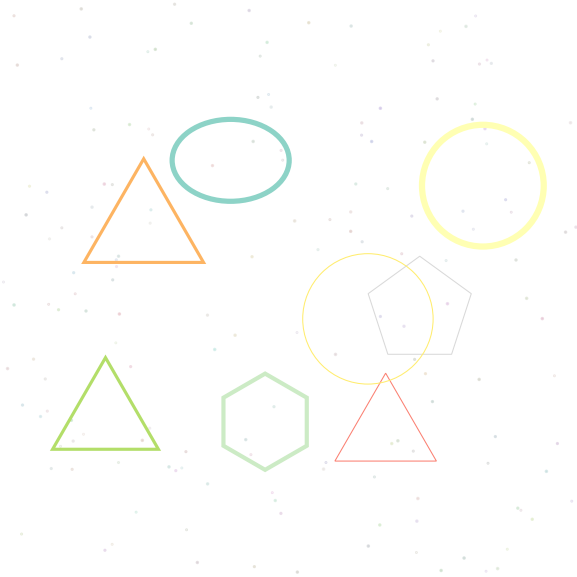[{"shape": "oval", "thickness": 2.5, "radius": 0.51, "center": [0.399, 0.722]}, {"shape": "circle", "thickness": 3, "radius": 0.53, "center": [0.836, 0.678]}, {"shape": "triangle", "thickness": 0.5, "radius": 0.51, "center": [0.668, 0.251]}, {"shape": "triangle", "thickness": 1.5, "radius": 0.6, "center": [0.249, 0.605]}, {"shape": "triangle", "thickness": 1.5, "radius": 0.53, "center": [0.183, 0.274]}, {"shape": "pentagon", "thickness": 0.5, "radius": 0.47, "center": [0.727, 0.462]}, {"shape": "hexagon", "thickness": 2, "radius": 0.42, "center": [0.459, 0.269]}, {"shape": "circle", "thickness": 0.5, "radius": 0.56, "center": [0.637, 0.447]}]